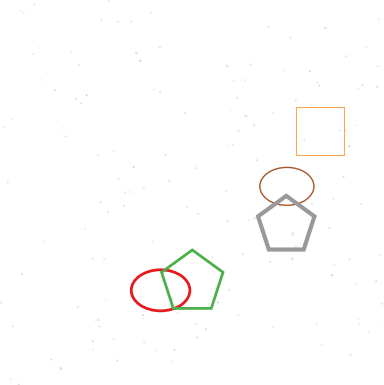[{"shape": "oval", "thickness": 2, "radius": 0.38, "center": [0.417, 0.246]}, {"shape": "pentagon", "thickness": 2, "radius": 0.42, "center": [0.499, 0.267]}, {"shape": "square", "thickness": 0.5, "radius": 0.31, "center": [0.831, 0.659]}, {"shape": "oval", "thickness": 1, "radius": 0.35, "center": [0.745, 0.516]}, {"shape": "pentagon", "thickness": 3, "radius": 0.39, "center": [0.743, 0.414]}]